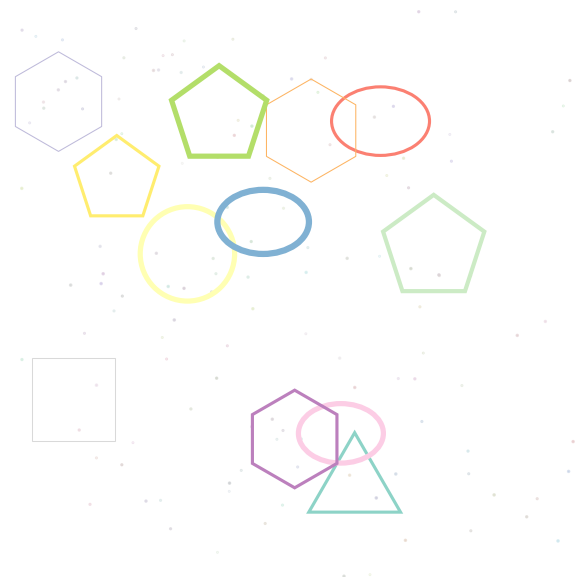[{"shape": "triangle", "thickness": 1.5, "radius": 0.46, "center": [0.614, 0.158]}, {"shape": "circle", "thickness": 2.5, "radius": 0.41, "center": [0.325, 0.56]}, {"shape": "hexagon", "thickness": 0.5, "radius": 0.43, "center": [0.101, 0.823]}, {"shape": "oval", "thickness": 1.5, "radius": 0.42, "center": [0.659, 0.789]}, {"shape": "oval", "thickness": 3, "radius": 0.4, "center": [0.456, 0.615]}, {"shape": "hexagon", "thickness": 0.5, "radius": 0.45, "center": [0.539, 0.773]}, {"shape": "pentagon", "thickness": 2.5, "radius": 0.43, "center": [0.379, 0.799]}, {"shape": "oval", "thickness": 2.5, "radius": 0.37, "center": [0.59, 0.249]}, {"shape": "square", "thickness": 0.5, "radius": 0.36, "center": [0.128, 0.307]}, {"shape": "hexagon", "thickness": 1.5, "radius": 0.42, "center": [0.51, 0.239]}, {"shape": "pentagon", "thickness": 2, "radius": 0.46, "center": [0.751, 0.57]}, {"shape": "pentagon", "thickness": 1.5, "radius": 0.38, "center": [0.202, 0.688]}]